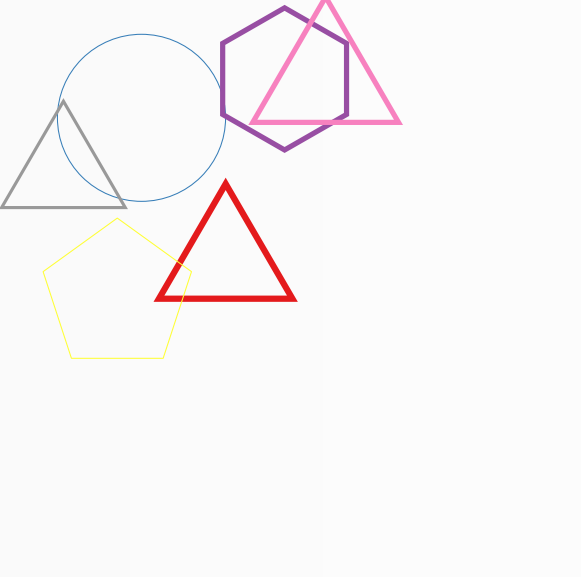[{"shape": "triangle", "thickness": 3, "radius": 0.66, "center": [0.388, 0.548]}, {"shape": "circle", "thickness": 0.5, "radius": 0.72, "center": [0.243, 0.795]}, {"shape": "hexagon", "thickness": 2.5, "radius": 0.62, "center": [0.49, 0.862]}, {"shape": "pentagon", "thickness": 0.5, "radius": 0.67, "center": [0.202, 0.487]}, {"shape": "triangle", "thickness": 2.5, "radius": 0.72, "center": [0.56, 0.86]}, {"shape": "triangle", "thickness": 1.5, "radius": 0.61, "center": [0.109, 0.701]}]